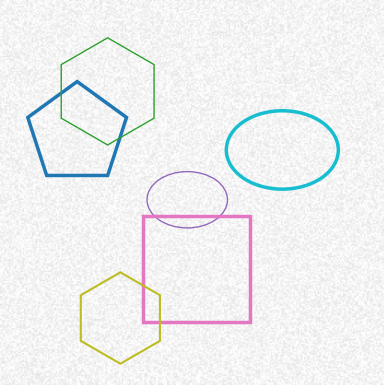[{"shape": "pentagon", "thickness": 2.5, "radius": 0.67, "center": [0.2, 0.653]}, {"shape": "hexagon", "thickness": 1, "radius": 0.7, "center": [0.28, 0.763]}, {"shape": "oval", "thickness": 1, "radius": 0.52, "center": [0.486, 0.481]}, {"shape": "square", "thickness": 2.5, "radius": 0.69, "center": [0.511, 0.301]}, {"shape": "hexagon", "thickness": 1.5, "radius": 0.59, "center": [0.313, 0.174]}, {"shape": "oval", "thickness": 2.5, "radius": 0.73, "center": [0.733, 0.611]}]